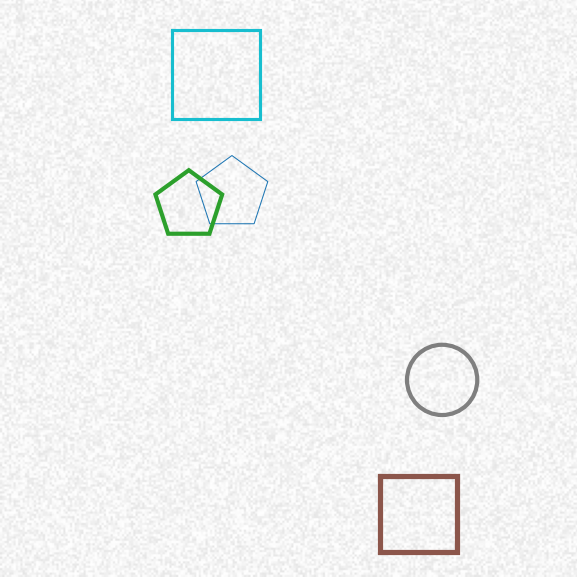[{"shape": "pentagon", "thickness": 0.5, "radius": 0.33, "center": [0.402, 0.665]}, {"shape": "pentagon", "thickness": 2, "radius": 0.3, "center": [0.327, 0.644]}, {"shape": "square", "thickness": 2.5, "radius": 0.33, "center": [0.724, 0.109]}, {"shape": "circle", "thickness": 2, "radius": 0.3, "center": [0.766, 0.341]}, {"shape": "square", "thickness": 1.5, "radius": 0.38, "center": [0.374, 0.87]}]